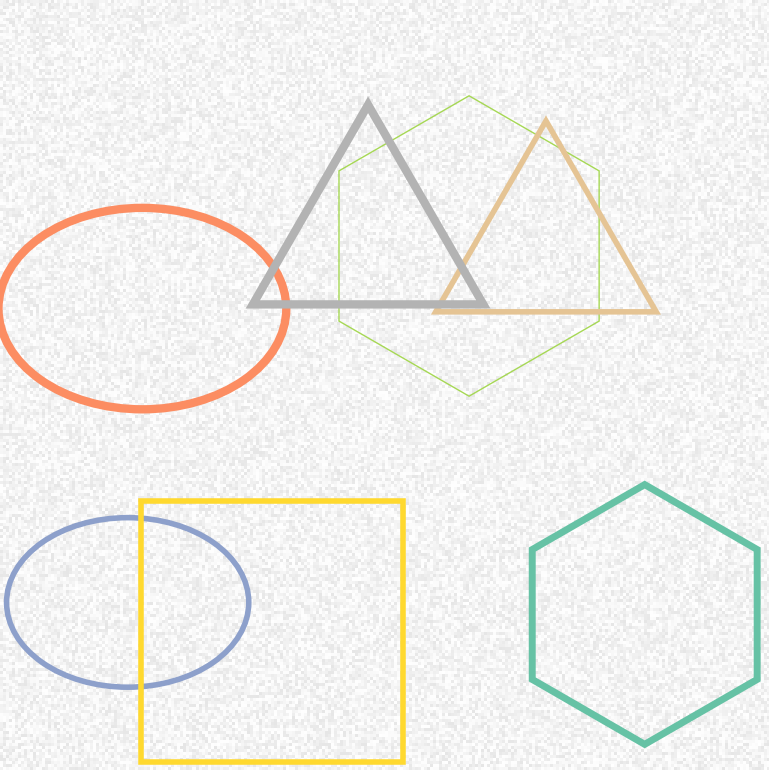[{"shape": "hexagon", "thickness": 2.5, "radius": 0.84, "center": [0.837, 0.202]}, {"shape": "oval", "thickness": 3, "radius": 0.93, "center": [0.185, 0.599]}, {"shape": "oval", "thickness": 2, "radius": 0.79, "center": [0.166, 0.218]}, {"shape": "hexagon", "thickness": 0.5, "radius": 0.98, "center": [0.609, 0.681]}, {"shape": "square", "thickness": 2, "radius": 0.85, "center": [0.353, 0.18]}, {"shape": "triangle", "thickness": 2, "radius": 0.83, "center": [0.709, 0.678]}, {"shape": "triangle", "thickness": 3, "radius": 0.86, "center": [0.478, 0.691]}]